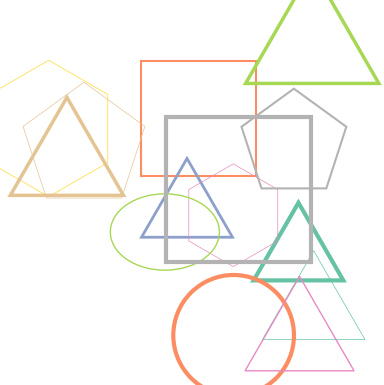[{"shape": "triangle", "thickness": 3, "radius": 0.67, "center": [0.775, 0.339]}, {"shape": "triangle", "thickness": 0.5, "radius": 0.77, "center": [0.815, 0.195]}, {"shape": "circle", "thickness": 3, "radius": 0.78, "center": [0.607, 0.129]}, {"shape": "square", "thickness": 1.5, "radius": 0.75, "center": [0.515, 0.692]}, {"shape": "triangle", "thickness": 2, "radius": 0.68, "center": [0.486, 0.452]}, {"shape": "hexagon", "thickness": 0.5, "radius": 0.67, "center": [0.606, 0.441]}, {"shape": "triangle", "thickness": 1, "radius": 0.82, "center": [0.778, 0.119]}, {"shape": "oval", "thickness": 1, "radius": 0.71, "center": [0.428, 0.397]}, {"shape": "triangle", "thickness": 2.5, "radius": 1.0, "center": [0.811, 0.883]}, {"shape": "hexagon", "thickness": 0.5, "radius": 0.89, "center": [0.127, 0.666]}, {"shape": "pentagon", "thickness": 0.5, "radius": 0.83, "center": [0.218, 0.62]}, {"shape": "triangle", "thickness": 2.5, "radius": 0.85, "center": [0.174, 0.577]}, {"shape": "square", "thickness": 3, "radius": 0.94, "center": [0.619, 0.509]}, {"shape": "pentagon", "thickness": 1.5, "radius": 0.72, "center": [0.763, 0.626]}]